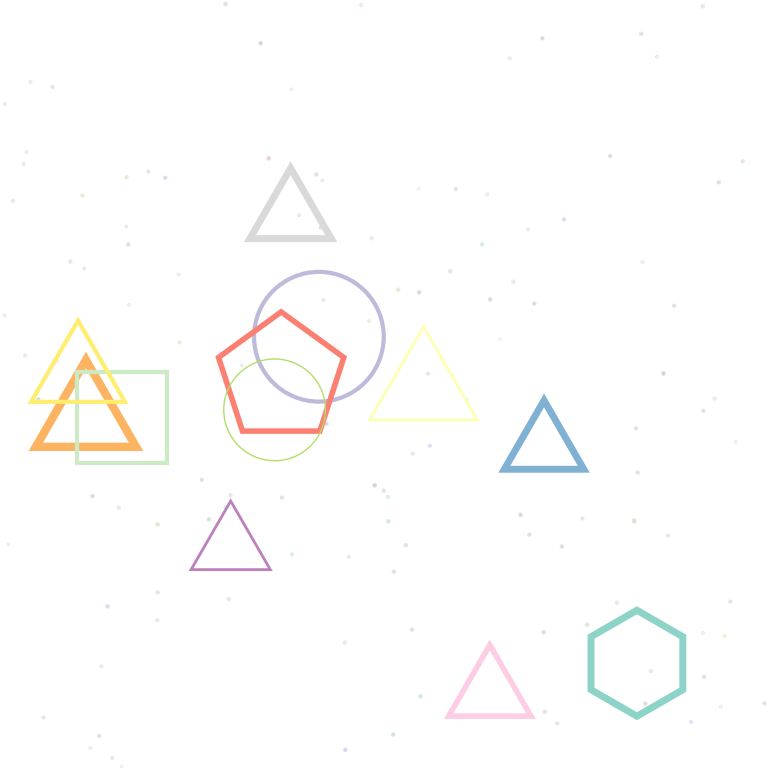[{"shape": "hexagon", "thickness": 2.5, "radius": 0.34, "center": [0.827, 0.139]}, {"shape": "triangle", "thickness": 1, "radius": 0.4, "center": [0.55, 0.495]}, {"shape": "circle", "thickness": 1.5, "radius": 0.42, "center": [0.414, 0.563]}, {"shape": "pentagon", "thickness": 2, "radius": 0.43, "center": [0.365, 0.509]}, {"shape": "triangle", "thickness": 2.5, "radius": 0.3, "center": [0.707, 0.42]}, {"shape": "triangle", "thickness": 3, "radius": 0.38, "center": [0.112, 0.457]}, {"shape": "circle", "thickness": 0.5, "radius": 0.33, "center": [0.357, 0.468]}, {"shape": "triangle", "thickness": 2, "radius": 0.31, "center": [0.636, 0.101]}, {"shape": "triangle", "thickness": 2.5, "radius": 0.3, "center": [0.377, 0.721]}, {"shape": "triangle", "thickness": 1, "radius": 0.3, "center": [0.3, 0.29]}, {"shape": "square", "thickness": 1.5, "radius": 0.29, "center": [0.158, 0.458]}, {"shape": "triangle", "thickness": 1.5, "radius": 0.35, "center": [0.101, 0.513]}]